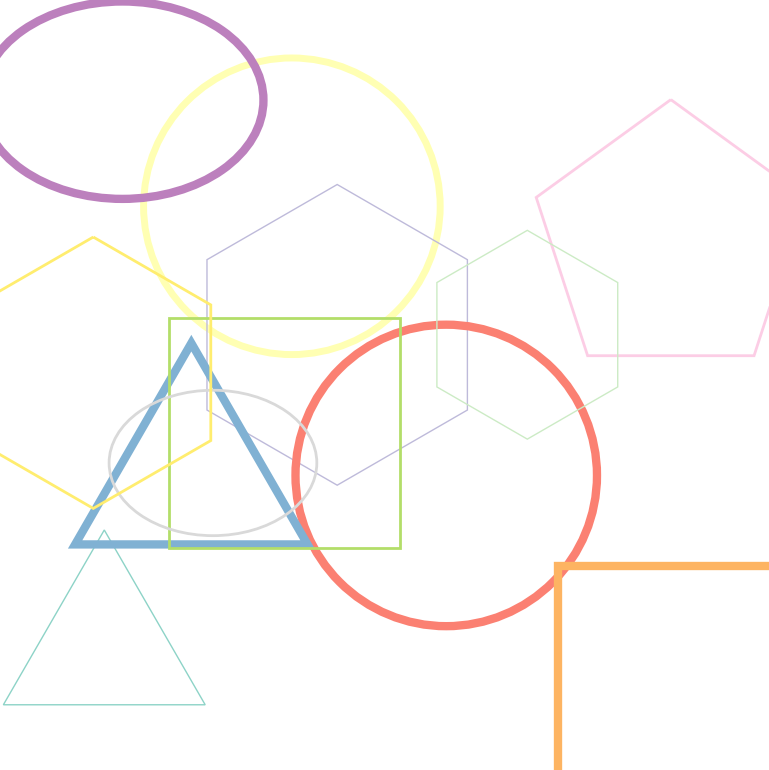[{"shape": "triangle", "thickness": 0.5, "radius": 0.76, "center": [0.135, 0.16]}, {"shape": "circle", "thickness": 2.5, "radius": 0.96, "center": [0.379, 0.732]}, {"shape": "hexagon", "thickness": 0.5, "radius": 0.98, "center": [0.438, 0.565]}, {"shape": "circle", "thickness": 3, "radius": 0.98, "center": [0.58, 0.383]}, {"shape": "triangle", "thickness": 3, "radius": 0.87, "center": [0.248, 0.38]}, {"shape": "square", "thickness": 3, "radius": 0.73, "center": [0.871, 0.119]}, {"shape": "square", "thickness": 1, "radius": 0.75, "center": [0.37, 0.438]}, {"shape": "pentagon", "thickness": 1, "radius": 0.92, "center": [0.871, 0.687]}, {"shape": "oval", "thickness": 1, "radius": 0.67, "center": [0.277, 0.399]}, {"shape": "oval", "thickness": 3, "radius": 0.92, "center": [0.159, 0.87]}, {"shape": "hexagon", "thickness": 0.5, "radius": 0.68, "center": [0.685, 0.565]}, {"shape": "hexagon", "thickness": 1, "radius": 0.88, "center": [0.121, 0.516]}]